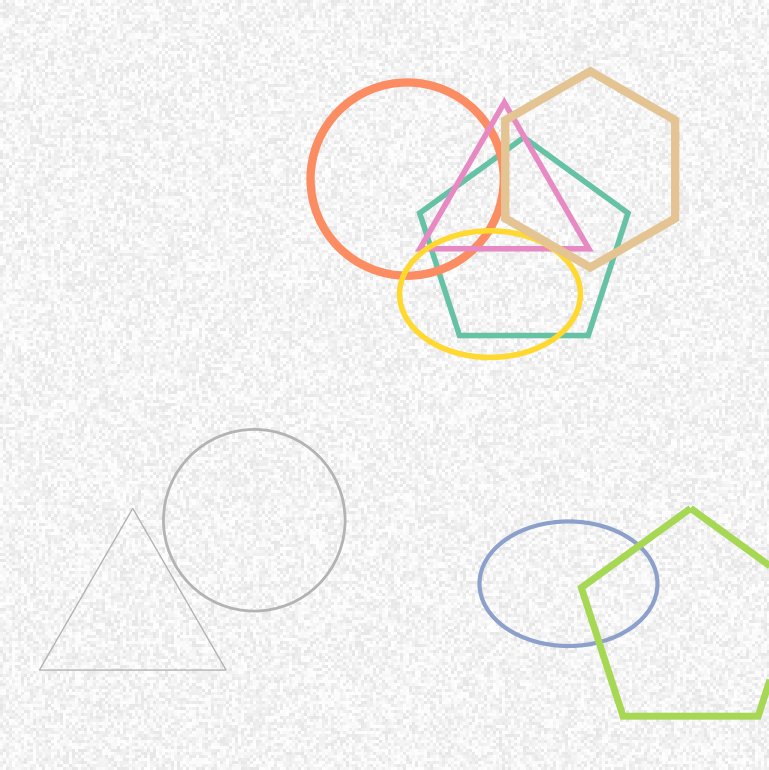[{"shape": "pentagon", "thickness": 2, "radius": 0.71, "center": [0.68, 0.679]}, {"shape": "circle", "thickness": 3, "radius": 0.63, "center": [0.529, 0.767]}, {"shape": "oval", "thickness": 1.5, "radius": 0.58, "center": [0.738, 0.242]}, {"shape": "triangle", "thickness": 2, "radius": 0.63, "center": [0.655, 0.74]}, {"shape": "pentagon", "thickness": 2.5, "radius": 0.75, "center": [0.897, 0.191]}, {"shape": "oval", "thickness": 2, "radius": 0.59, "center": [0.636, 0.618]}, {"shape": "hexagon", "thickness": 3, "radius": 0.64, "center": [0.767, 0.78]}, {"shape": "triangle", "thickness": 0.5, "radius": 0.7, "center": [0.172, 0.2]}, {"shape": "circle", "thickness": 1, "radius": 0.59, "center": [0.33, 0.324]}]